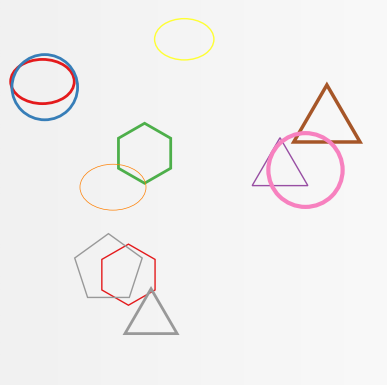[{"shape": "oval", "thickness": 2, "radius": 0.41, "center": [0.11, 0.788]}, {"shape": "hexagon", "thickness": 1, "radius": 0.4, "center": [0.331, 0.287]}, {"shape": "circle", "thickness": 2, "radius": 0.42, "center": [0.116, 0.774]}, {"shape": "hexagon", "thickness": 2, "radius": 0.39, "center": [0.373, 0.602]}, {"shape": "triangle", "thickness": 1, "radius": 0.41, "center": [0.723, 0.559]}, {"shape": "oval", "thickness": 0.5, "radius": 0.43, "center": [0.292, 0.514]}, {"shape": "oval", "thickness": 1, "radius": 0.38, "center": [0.475, 0.898]}, {"shape": "triangle", "thickness": 2.5, "radius": 0.49, "center": [0.844, 0.681]}, {"shape": "circle", "thickness": 3, "radius": 0.48, "center": [0.788, 0.558]}, {"shape": "triangle", "thickness": 2, "radius": 0.39, "center": [0.39, 0.172]}, {"shape": "pentagon", "thickness": 1, "radius": 0.46, "center": [0.28, 0.302]}]